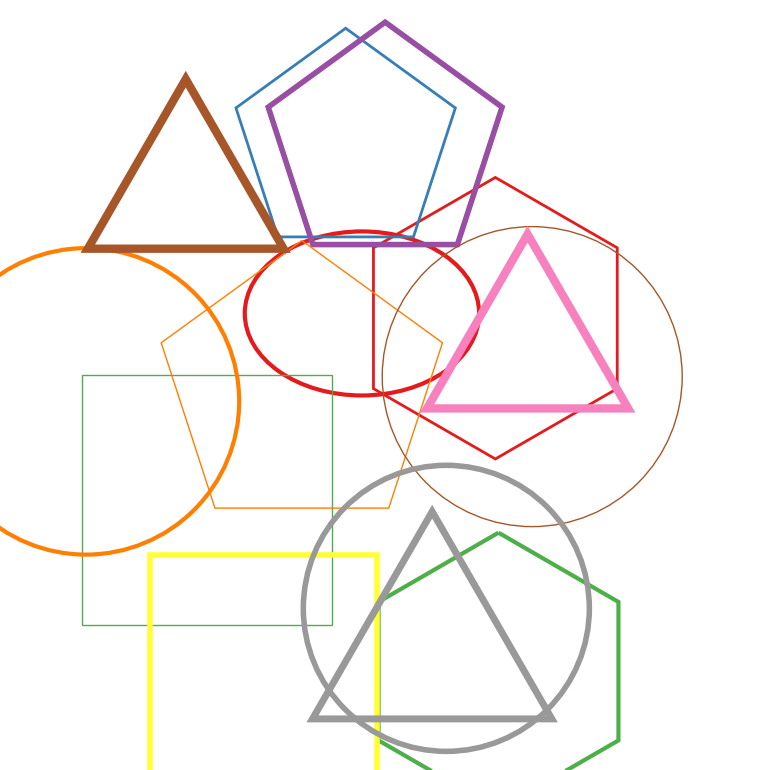[{"shape": "hexagon", "thickness": 1, "radius": 0.91, "center": [0.643, 0.587]}, {"shape": "oval", "thickness": 1.5, "radius": 0.76, "center": [0.47, 0.593]}, {"shape": "pentagon", "thickness": 1, "radius": 0.75, "center": [0.449, 0.814]}, {"shape": "square", "thickness": 0.5, "radius": 0.81, "center": [0.269, 0.351]}, {"shape": "hexagon", "thickness": 1.5, "radius": 0.9, "center": [0.647, 0.128]}, {"shape": "pentagon", "thickness": 2, "radius": 0.8, "center": [0.5, 0.812]}, {"shape": "circle", "thickness": 1.5, "radius": 0.99, "center": [0.112, 0.479]}, {"shape": "pentagon", "thickness": 0.5, "radius": 0.96, "center": [0.392, 0.495]}, {"shape": "square", "thickness": 2, "radius": 0.74, "center": [0.342, 0.132]}, {"shape": "circle", "thickness": 0.5, "radius": 0.97, "center": [0.691, 0.511]}, {"shape": "triangle", "thickness": 3, "radius": 0.73, "center": [0.241, 0.75]}, {"shape": "triangle", "thickness": 3, "radius": 0.75, "center": [0.685, 0.545]}, {"shape": "circle", "thickness": 2, "radius": 0.93, "center": [0.58, 0.21]}, {"shape": "triangle", "thickness": 2.5, "radius": 0.9, "center": [0.561, 0.156]}]